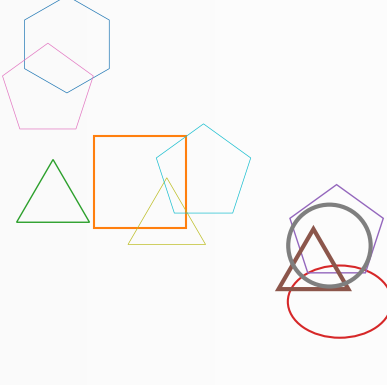[{"shape": "hexagon", "thickness": 0.5, "radius": 0.63, "center": [0.173, 0.885]}, {"shape": "square", "thickness": 1.5, "radius": 0.59, "center": [0.36, 0.527]}, {"shape": "triangle", "thickness": 1, "radius": 0.54, "center": [0.137, 0.477]}, {"shape": "oval", "thickness": 1.5, "radius": 0.67, "center": [0.877, 0.217]}, {"shape": "pentagon", "thickness": 1, "radius": 0.63, "center": [0.869, 0.394]}, {"shape": "triangle", "thickness": 3, "radius": 0.52, "center": [0.809, 0.301]}, {"shape": "pentagon", "thickness": 0.5, "radius": 0.62, "center": [0.124, 0.765]}, {"shape": "circle", "thickness": 3, "radius": 0.53, "center": [0.85, 0.362]}, {"shape": "triangle", "thickness": 0.5, "radius": 0.58, "center": [0.43, 0.423]}, {"shape": "pentagon", "thickness": 0.5, "radius": 0.64, "center": [0.525, 0.55]}]